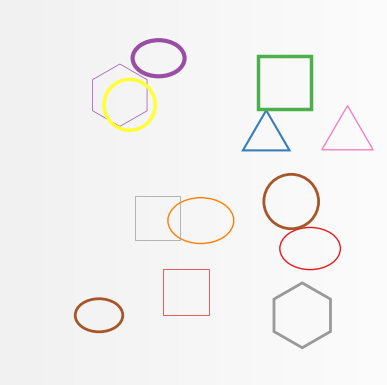[{"shape": "square", "thickness": 0.5, "radius": 0.3, "center": [0.48, 0.241]}, {"shape": "oval", "thickness": 1, "radius": 0.39, "center": [0.8, 0.354]}, {"shape": "triangle", "thickness": 1.5, "radius": 0.35, "center": [0.687, 0.644]}, {"shape": "square", "thickness": 2.5, "radius": 0.34, "center": [0.734, 0.786]}, {"shape": "oval", "thickness": 3, "radius": 0.34, "center": [0.409, 0.849]}, {"shape": "hexagon", "thickness": 0.5, "radius": 0.41, "center": [0.309, 0.753]}, {"shape": "oval", "thickness": 1, "radius": 0.42, "center": [0.518, 0.427]}, {"shape": "circle", "thickness": 2.5, "radius": 0.33, "center": [0.335, 0.728]}, {"shape": "oval", "thickness": 2, "radius": 0.31, "center": [0.255, 0.181]}, {"shape": "circle", "thickness": 2, "radius": 0.35, "center": [0.752, 0.477]}, {"shape": "triangle", "thickness": 1, "radius": 0.38, "center": [0.897, 0.649]}, {"shape": "square", "thickness": 0.5, "radius": 0.29, "center": [0.405, 0.434]}, {"shape": "hexagon", "thickness": 2, "radius": 0.42, "center": [0.78, 0.181]}]